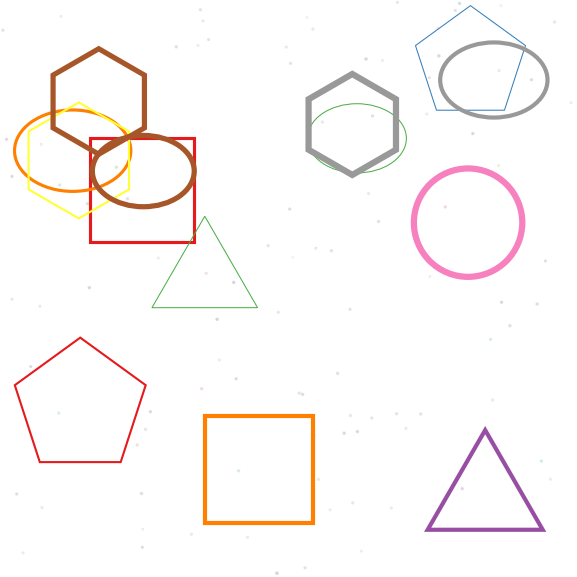[{"shape": "pentagon", "thickness": 1, "radius": 0.6, "center": [0.139, 0.295]}, {"shape": "square", "thickness": 1.5, "radius": 0.45, "center": [0.246, 0.67]}, {"shape": "pentagon", "thickness": 0.5, "radius": 0.5, "center": [0.815, 0.889]}, {"shape": "oval", "thickness": 0.5, "radius": 0.43, "center": [0.618, 0.76]}, {"shape": "triangle", "thickness": 0.5, "radius": 0.53, "center": [0.355, 0.519]}, {"shape": "triangle", "thickness": 2, "radius": 0.58, "center": [0.84, 0.139]}, {"shape": "oval", "thickness": 1.5, "radius": 0.5, "center": [0.126, 0.738]}, {"shape": "square", "thickness": 2, "radius": 0.47, "center": [0.448, 0.186]}, {"shape": "hexagon", "thickness": 1, "radius": 0.5, "center": [0.136, 0.721]}, {"shape": "hexagon", "thickness": 2.5, "radius": 0.46, "center": [0.171, 0.823]}, {"shape": "oval", "thickness": 2.5, "radius": 0.44, "center": [0.248, 0.703]}, {"shape": "circle", "thickness": 3, "radius": 0.47, "center": [0.811, 0.614]}, {"shape": "hexagon", "thickness": 3, "radius": 0.44, "center": [0.61, 0.784]}, {"shape": "oval", "thickness": 2, "radius": 0.46, "center": [0.855, 0.861]}]